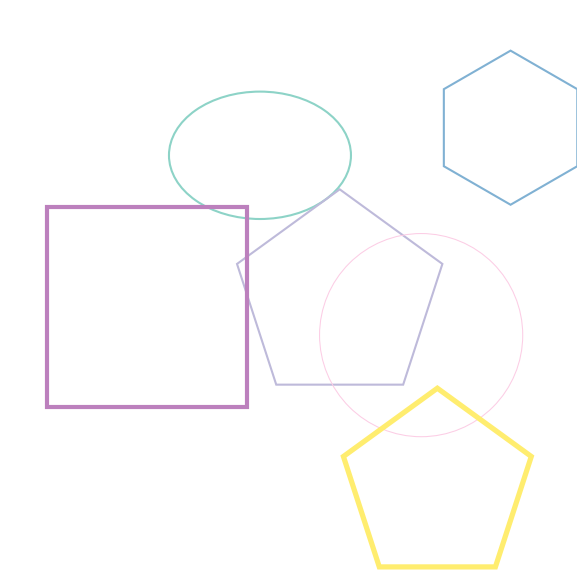[{"shape": "oval", "thickness": 1, "radius": 0.79, "center": [0.45, 0.73]}, {"shape": "pentagon", "thickness": 1, "radius": 0.93, "center": [0.588, 0.484]}, {"shape": "hexagon", "thickness": 1, "radius": 0.67, "center": [0.884, 0.778]}, {"shape": "circle", "thickness": 0.5, "radius": 0.88, "center": [0.729, 0.419]}, {"shape": "square", "thickness": 2, "radius": 0.86, "center": [0.254, 0.468]}, {"shape": "pentagon", "thickness": 2.5, "radius": 0.86, "center": [0.757, 0.156]}]